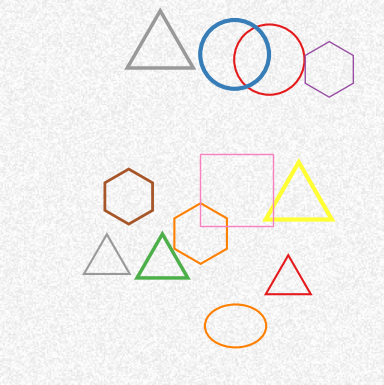[{"shape": "circle", "thickness": 1.5, "radius": 0.46, "center": [0.7, 0.845]}, {"shape": "triangle", "thickness": 1.5, "radius": 0.34, "center": [0.749, 0.27]}, {"shape": "circle", "thickness": 3, "radius": 0.45, "center": [0.609, 0.859]}, {"shape": "triangle", "thickness": 2.5, "radius": 0.38, "center": [0.422, 0.316]}, {"shape": "hexagon", "thickness": 1, "radius": 0.36, "center": [0.855, 0.82]}, {"shape": "oval", "thickness": 1.5, "radius": 0.4, "center": [0.612, 0.153]}, {"shape": "hexagon", "thickness": 1.5, "radius": 0.39, "center": [0.521, 0.393]}, {"shape": "triangle", "thickness": 3, "radius": 0.5, "center": [0.776, 0.479]}, {"shape": "hexagon", "thickness": 2, "radius": 0.36, "center": [0.334, 0.489]}, {"shape": "square", "thickness": 1, "radius": 0.47, "center": [0.615, 0.506]}, {"shape": "triangle", "thickness": 1.5, "radius": 0.34, "center": [0.278, 0.323]}, {"shape": "triangle", "thickness": 2.5, "radius": 0.5, "center": [0.416, 0.873]}]